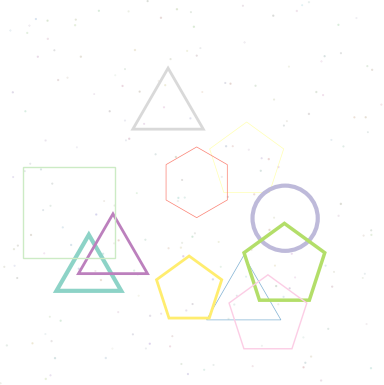[{"shape": "triangle", "thickness": 3, "radius": 0.49, "center": [0.231, 0.293]}, {"shape": "pentagon", "thickness": 0.5, "radius": 0.51, "center": [0.641, 0.582]}, {"shape": "circle", "thickness": 3, "radius": 0.42, "center": [0.741, 0.433]}, {"shape": "hexagon", "thickness": 0.5, "radius": 0.46, "center": [0.511, 0.526]}, {"shape": "triangle", "thickness": 0.5, "radius": 0.56, "center": [0.633, 0.225]}, {"shape": "pentagon", "thickness": 2.5, "radius": 0.55, "center": [0.739, 0.309]}, {"shape": "pentagon", "thickness": 1, "radius": 0.53, "center": [0.696, 0.18]}, {"shape": "triangle", "thickness": 2, "radius": 0.53, "center": [0.437, 0.717]}, {"shape": "triangle", "thickness": 2, "radius": 0.52, "center": [0.293, 0.341]}, {"shape": "square", "thickness": 1, "radius": 0.59, "center": [0.179, 0.448]}, {"shape": "pentagon", "thickness": 2, "radius": 0.45, "center": [0.491, 0.246]}]